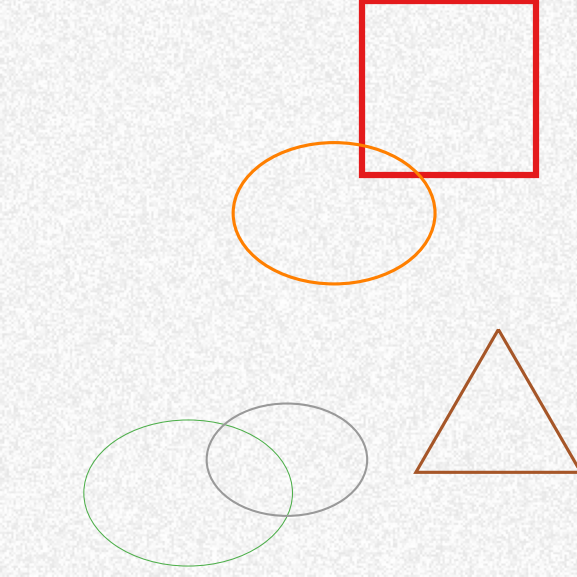[{"shape": "square", "thickness": 3, "radius": 0.75, "center": [0.778, 0.847]}, {"shape": "oval", "thickness": 0.5, "radius": 0.9, "center": [0.326, 0.145]}, {"shape": "oval", "thickness": 1.5, "radius": 0.87, "center": [0.579, 0.63]}, {"shape": "triangle", "thickness": 1.5, "radius": 0.82, "center": [0.863, 0.264]}, {"shape": "oval", "thickness": 1, "radius": 0.69, "center": [0.497, 0.203]}]